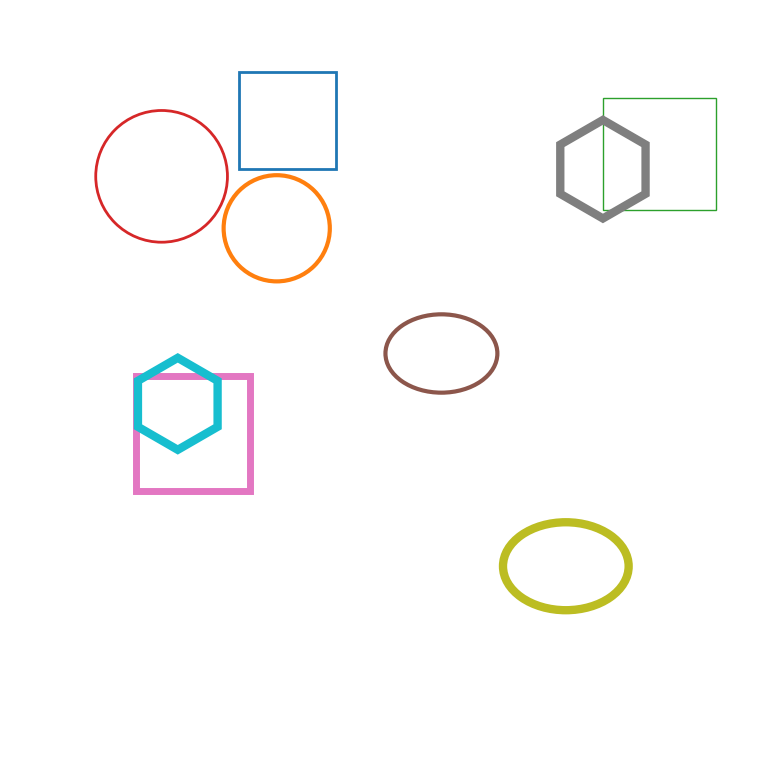[{"shape": "square", "thickness": 1, "radius": 0.32, "center": [0.374, 0.843]}, {"shape": "circle", "thickness": 1.5, "radius": 0.34, "center": [0.359, 0.704]}, {"shape": "square", "thickness": 0.5, "radius": 0.37, "center": [0.856, 0.8]}, {"shape": "circle", "thickness": 1, "radius": 0.43, "center": [0.21, 0.771]}, {"shape": "oval", "thickness": 1.5, "radius": 0.36, "center": [0.573, 0.541]}, {"shape": "square", "thickness": 2.5, "radius": 0.37, "center": [0.25, 0.437]}, {"shape": "hexagon", "thickness": 3, "radius": 0.32, "center": [0.783, 0.78]}, {"shape": "oval", "thickness": 3, "radius": 0.41, "center": [0.735, 0.265]}, {"shape": "hexagon", "thickness": 3, "radius": 0.3, "center": [0.231, 0.476]}]